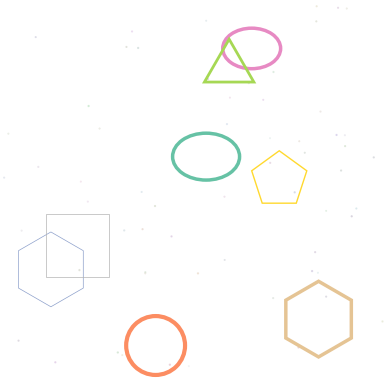[{"shape": "oval", "thickness": 2.5, "radius": 0.43, "center": [0.535, 0.593]}, {"shape": "circle", "thickness": 3, "radius": 0.38, "center": [0.404, 0.103]}, {"shape": "hexagon", "thickness": 0.5, "radius": 0.49, "center": [0.132, 0.3]}, {"shape": "oval", "thickness": 2.5, "radius": 0.38, "center": [0.654, 0.874]}, {"shape": "triangle", "thickness": 2, "radius": 0.37, "center": [0.595, 0.824]}, {"shape": "pentagon", "thickness": 1, "radius": 0.38, "center": [0.725, 0.533]}, {"shape": "hexagon", "thickness": 2.5, "radius": 0.49, "center": [0.827, 0.171]}, {"shape": "square", "thickness": 0.5, "radius": 0.41, "center": [0.201, 0.362]}]